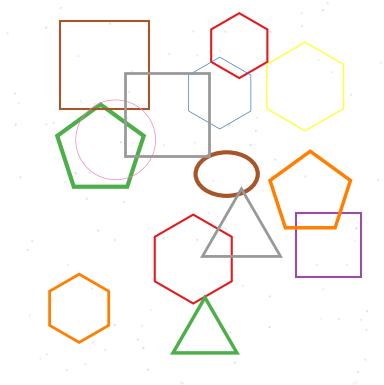[{"shape": "hexagon", "thickness": 1.5, "radius": 0.58, "center": [0.502, 0.327]}, {"shape": "hexagon", "thickness": 1.5, "radius": 0.42, "center": [0.622, 0.881]}, {"shape": "hexagon", "thickness": 0.5, "radius": 0.47, "center": [0.571, 0.758]}, {"shape": "triangle", "thickness": 2.5, "radius": 0.48, "center": [0.532, 0.131]}, {"shape": "pentagon", "thickness": 3, "radius": 0.59, "center": [0.261, 0.611]}, {"shape": "square", "thickness": 1.5, "radius": 0.42, "center": [0.853, 0.364]}, {"shape": "pentagon", "thickness": 2.5, "radius": 0.55, "center": [0.806, 0.497]}, {"shape": "hexagon", "thickness": 2, "radius": 0.44, "center": [0.206, 0.199]}, {"shape": "hexagon", "thickness": 1, "radius": 0.58, "center": [0.793, 0.775]}, {"shape": "square", "thickness": 1.5, "radius": 0.57, "center": [0.271, 0.831]}, {"shape": "oval", "thickness": 3, "radius": 0.4, "center": [0.589, 0.548]}, {"shape": "circle", "thickness": 0.5, "radius": 0.52, "center": [0.3, 0.637]}, {"shape": "triangle", "thickness": 2, "radius": 0.59, "center": [0.627, 0.392]}, {"shape": "square", "thickness": 2, "radius": 0.54, "center": [0.434, 0.702]}]